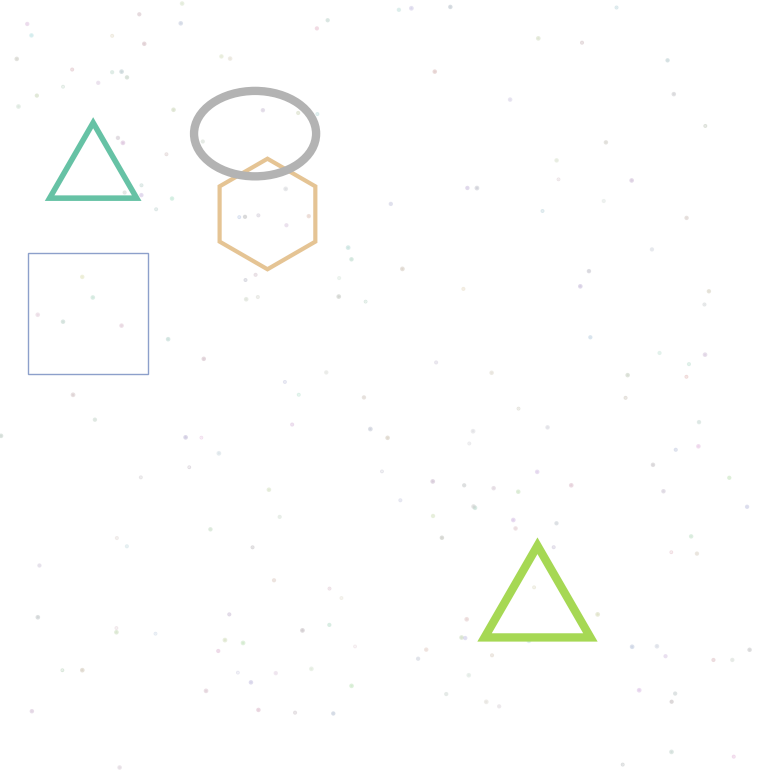[{"shape": "triangle", "thickness": 2, "radius": 0.33, "center": [0.121, 0.775]}, {"shape": "square", "thickness": 0.5, "radius": 0.39, "center": [0.114, 0.593]}, {"shape": "triangle", "thickness": 3, "radius": 0.4, "center": [0.698, 0.212]}, {"shape": "hexagon", "thickness": 1.5, "radius": 0.36, "center": [0.347, 0.722]}, {"shape": "oval", "thickness": 3, "radius": 0.4, "center": [0.331, 0.826]}]